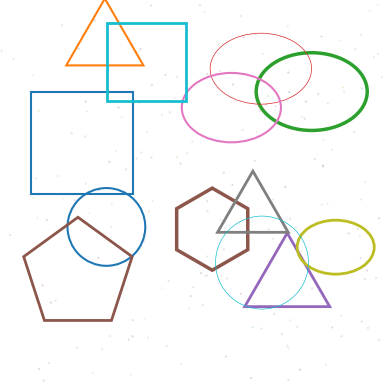[{"shape": "square", "thickness": 1.5, "radius": 0.66, "center": [0.213, 0.628]}, {"shape": "circle", "thickness": 1.5, "radius": 0.5, "center": [0.276, 0.411]}, {"shape": "triangle", "thickness": 1.5, "radius": 0.58, "center": [0.272, 0.888]}, {"shape": "oval", "thickness": 2.5, "radius": 0.72, "center": [0.81, 0.762]}, {"shape": "oval", "thickness": 0.5, "radius": 0.66, "center": [0.678, 0.822]}, {"shape": "triangle", "thickness": 2, "radius": 0.64, "center": [0.746, 0.267]}, {"shape": "pentagon", "thickness": 2, "radius": 0.74, "center": [0.202, 0.288]}, {"shape": "hexagon", "thickness": 2.5, "radius": 0.53, "center": [0.551, 0.405]}, {"shape": "oval", "thickness": 1.5, "radius": 0.64, "center": [0.601, 0.72]}, {"shape": "triangle", "thickness": 2, "radius": 0.53, "center": [0.657, 0.45]}, {"shape": "oval", "thickness": 2, "radius": 0.5, "center": [0.872, 0.358]}, {"shape": "square", "thickness": 2, "radius": 0.51, "center": [0.381, 0.84]}, {"shape": "circle", "thickness": 0.5, "radius": 0.6, "center": [0.681, 0.318]}]